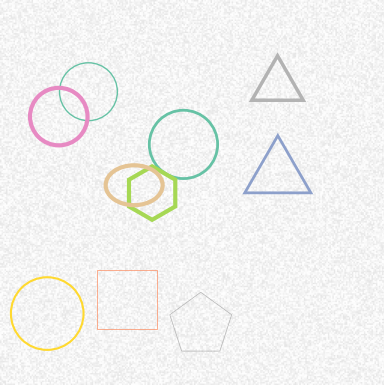[{"shape": "circle", "thickness": 2, "radius": 0.44, "center": [0.477, 0.625]}, {"shape": "circle", "thickness": 1, "radius": 0.38, "center": [0.23, 0.762]}, {"shape": "square", "thickness": 0.5, "radius": 0.39, "center": [0.33, 0.222]}, {"shape": "triangle", "thickness": 2, "radius": 0.5, "center": [0.722, 0.549]}, {"shape": "circle", "thickness": 3, "radius": 0.37, "center": [0.153, 0.697]}, {"shape": "hexagon", "thickness": 3, "radius": 0.35, "center": [0.395, 0.499]}, {"shape": "circle", "thickness": 1.5, "radius": 0.47, "center": [0.123, 0.186]}, {"shape": "oval", "thickness": 3, "radius": 0.37, "center": [0.348, 0.519]}, {"shape": "triangle", "thickness": 2.5, "radius": 0.39, "center": [0.721, 0.778]}, {"shape": "pentagon", "thickness": 0.5, "radius": 0.42, "center": [0.521, 0.156]}]